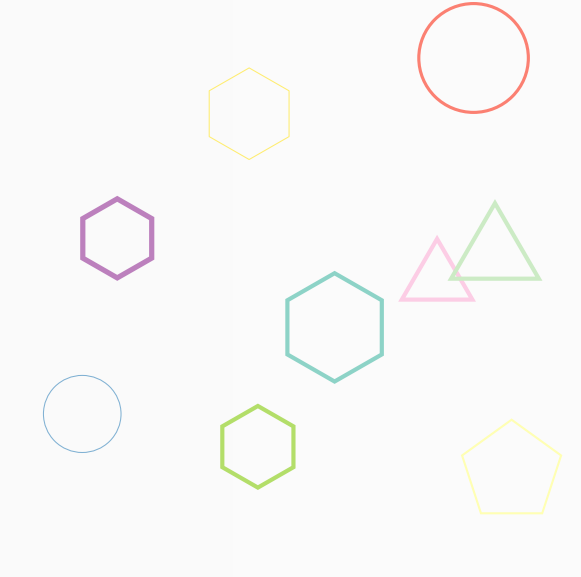[{"shape": "hexagon", "thickness": 2, "radius": 0.47, "center": [0.576, 0.432]}, {"shape": "pentagon", "thickness": 1, "radius": 0.45, "center": [0.88, 0.183]}, {"shape": "circle", "thickness": 1.5, "radius": 0.47, "center": [0.815, 0.899]}, {"shape": "circle", "thickness": 0.5, "radius": 0.33, "center": [0.141, 0.282]}, {"shape": "hexagon", "thickness": 2, "radius": 0.35, "center": [0.444, 0.225]}, {"shape": "triangle", "thickness": 2, "radius": 0.35, "center": [0.752, 0.515]}, {"shape": "hexagon", "thickness": 2.5, "radius": 0.34, "center": [0.202, 0.586]}, {"shape": "triangle", "thickness": 2, "radius": 0.44, "center": [0.852, 0.56]}, {"shape": "hexagon", "thickness": 0.5, "radius": 0.4, "center": [0.429, 0.802]}]